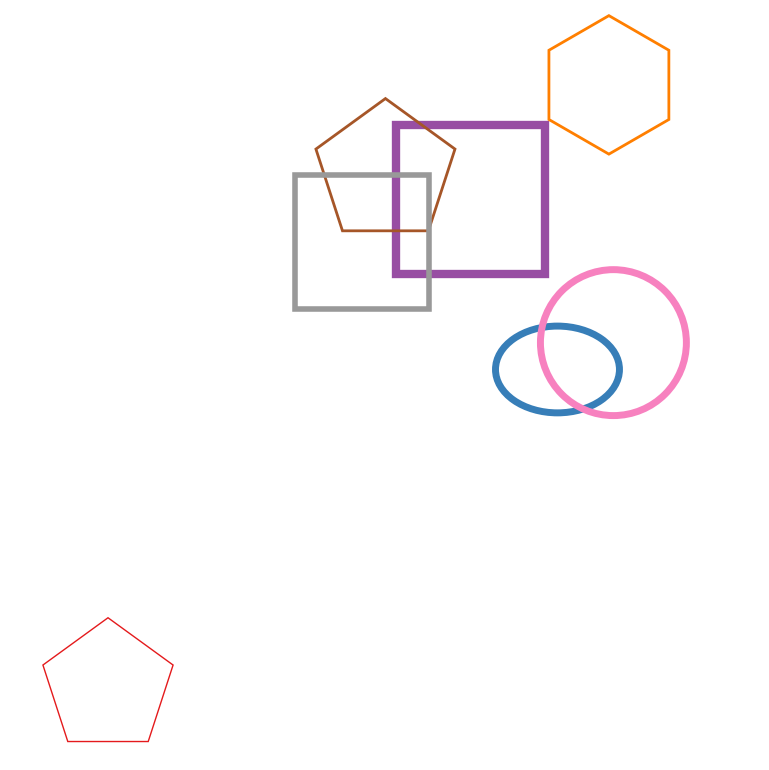[{"shape": "pentagon", "thickness": 0.5, "radius": 0.44, "center": [0.14, 0.109]}, {"shape": "oval", "thickness": 2.5, "radius": 0.4, "center": [0.724, 0.52]}, {"shape": "square", "thickness": 3, "radius": 0.48, "center": [0.611, 0.741]}, {"shape": "hexagon", "thickness": 1, "radius": 0.45, "center": [0.791, 0.89]}, {"shape": "pentagon", "thickness": 1, "radius": 0.47, "center": [0.501, 0.777]}, {"shape": "circle", "thickness": 2.5, "radius": 0.47, "center": [0.797, 0.555]}, {"shape": "square", "thickness": 2, "radius": 0.43, "center": [0.47, 0.685]}]